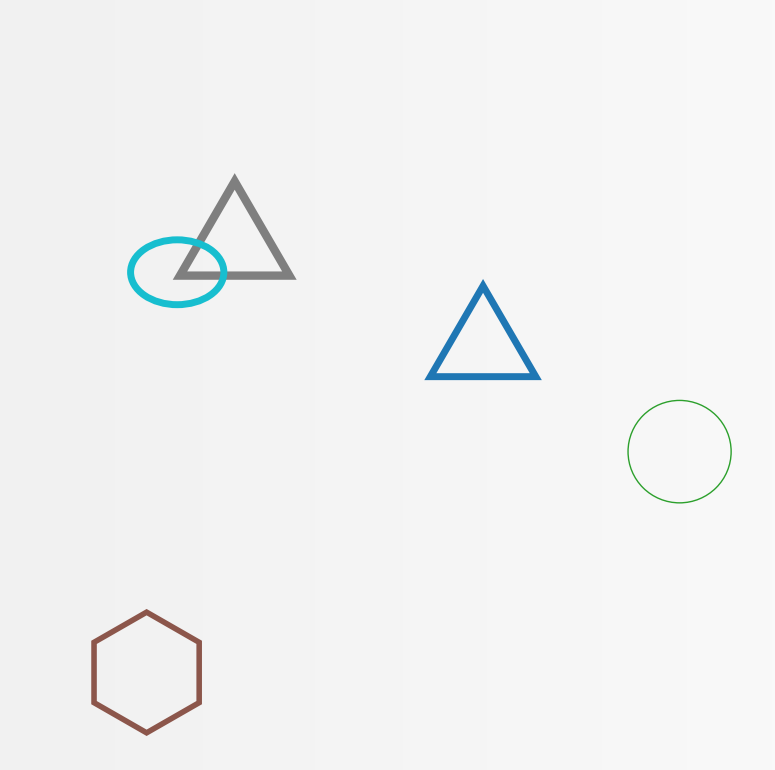[{"shape": "triangle", "thickness": 2.5, "radius": 0.39, "center": [0.623, 0.55]}, {"shape": "circle", "thickness": 0.5, "radius": 0.33, "center": [0.877, 0.413]}, {"shape": "hexagon", "thickness": 2, "radius": 0.39, "center": [0.189, 0.127]}, {"shape": "triangle", "thickness": 3, "radius": 0.41, "center": [0.303, 0.683]}, {"shape": "oval", "thickness": 2.5, "radius": 0.3, "center": [0.229, 0.646]}]